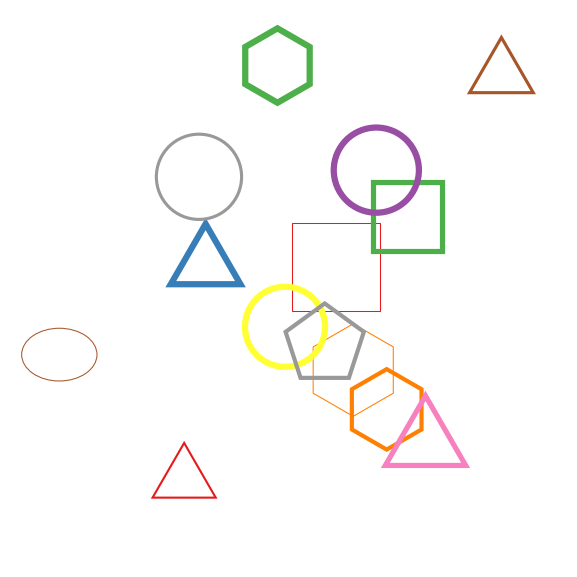[{"shape": "square", "thickness": 0.5, "radius": 0.38, "center": [0.582, 0.537]}, {"shape": "triangle", "thickness": 1, "radius": 0.32, "center": [0.319, 0.169]}, {"shape": "triangle", "thickness": 3, "radius": 0.35, "center": [0.356, 0.542]}, {"shape": "hexagon", "thickness": 3, "radius": 0.32, "center": [0.48, 0.886]}, {"shape": "square", "thickness": 2.5, "radius": 0.3, "center": [0.706, 0.625]}, {"shape": "circle", "thickness": 3, "radius": 0.37, "center": [0.652, 0.705]}, {"shape": "hexagon", "thickness": 2, "radius": 0.35, "center": [0.67, 0.29]}, {"shape": "hexagon", "thickness": 0.5, "radius": 0.4, "center": [0.612, 0.358]}, {"shape": "circle", "thickness": 3, "radius": 0.35, "center": [0.494, 0.433]}, {"shape": "triangle", "thickness": 1.5, "radius": 0.32, "center": [0.868, 0.871]}, {"shape": "oval", "thickness": 0.5, "radius": 0.33, "center": [0.103, 0.385]}, {"shape": "triangle", "thickness": 2.5, "radius": 0.4, "center": [0.737, 0.233]}, {"shape": "pentagon", "thickness": 2, "radius": 0.36, "center": [0.562, 0.402]}, {"shape": "circle", "thickness": 1.5, "radius": 0.37, "center": [0.345, 0.693]}]